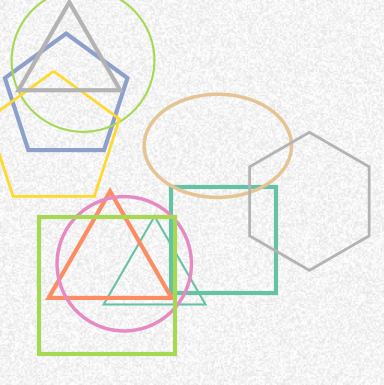[{"shape": "triangle", "thickness": 1.5, "radius": 0.76, "center": [0.401, 0.286]}, {"shape": "square", "thickness": 3, "radius": 0.68, "center": [0.58, 0.376]}, {"shape": "triangle", "thickness": 3, "radius": 0.92, "center": [0.286, 0.318]}, {"shape": "pentagon", "thickness": 3, "radius": 0.84, "center": [0.172, 0.746]}, {"shape": "circle", "thickness": 2.5, "radius": 0.87, "center": [0.323, 0.315]}, {"shape": "square", "thickness": 3, "radius": 0.89, "center": [0.278, 0.259]}, {"shape": "circle", "thickness": 1.5, "radius": 0.93, "center": [0.216, 0.843]}, {"shape": "pentagon", "thickness": 2, "radius": 0.9, "center": [0.14, 0.635]}, {"shape": "oval", "thickness": 2.5, "radius": 0.96, "center": [0.566, 0.621]}, {"shape": "hexagon", "thickness": 2, "radius": 0.9, "center": [0.804, 0.477]}, {"shape": "triangle", "thickness": 3, "radius": 0.76, "center": [0.18, 0.842]}]